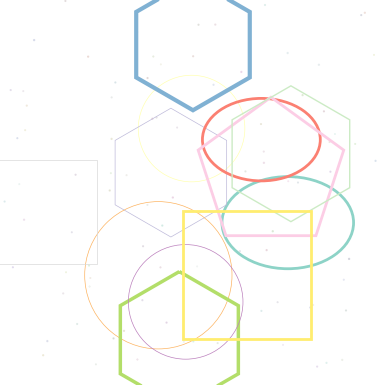[{"shape": "oval", "thickness": 2, "radius": 0.85, "center": [0.747, 0.422]}, {"shape": "circle", "thickness": 0.5, "radius": 0.69, "center": [0.498, 0.666]}, {"shape": "hexagon", "thickness": 0.5, "radius": 0.84, "center": [0.444, 0.552]}, {"shape": "oval", "thickness": 2, "radius": 0.77, "center": [0.679, 0.637]}, {"shape": "hexagon", "thickness": 3, "radius": 0.85, "center": [0.501, 0.884]}, {"shape": "circle", "thickness": 0.5, "radius": 0.96, "center": [0.411, 0.285]}, {"shape": "hexagon", "thickness": 2.5, "radius": 0.88, "center": [0.466, 0.118]}, {"shape": "pentagon", "thickness": 2, "radius": 0.99, "center": [0.704, 0.549]}, {"shape": "square", "thickness": 0.5, "radius": 0.68, "center": [0.116, 0.449]}, {"shape": "circle", "thickness": 0.5, "radius": 0.74, "center": [0.482, 0.216]}, {"shape": "hexagon", "thickness": 1, "radius": 0.88, "center": [0.756, 0.601]}, {"shape": "square", "thickness": 2, "radius": 0.83, "center": [0.643, 0.285]}]